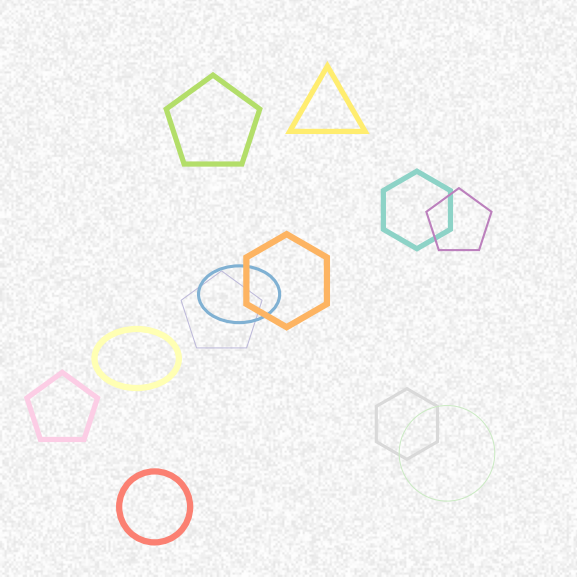[{"shape": "hexagon", "thickness": 2.5, "radius": 0.34, "center": [0.722, 0.636]}, {"shape": "oval", "thickness": 3, "radius": 0.37, "center": [0.237, 0.378]}, {"shape": "pentagon", "thickness": 0.5, "radius": 0.37, "center": [0.384, 0.456]}, {"shape": "circle", "thickness": 3, "radius": 0.31, "center": [0.268, 0.121]}, {"shape": "oval", "thickness": 1.5, "radius": 0.35, "center": [0.414, 0.49]}, {"shape": "hexagon", "thickness": 3, "radius": 0.4, "center": [0.496, 0.513]}, {"shape": "pentagon", "thickness": 2.5, "radius": 0.43, "center": [0.369, 0.784]}, {"shape": "pentagon", "thickness": 2.5, "radius": 0.32, "center": [0.108, 0.29]}, {"shape": "hexagon", "thickness": 1.5, "radius": 0.31, "center": [0.705, 0.265]}, {"shape": "pentagon", "thickness": 1, "radius": 0.3, "center": [0.795, 0.614]}, {"shape": "circle", "thickness": 0.5, "radius": 0.41, "center": [0.774, 0.214]}, {"shape": "triangle", "thickness": 2.5, "radius": 0.38, "center": [0.567, 0.809]}]